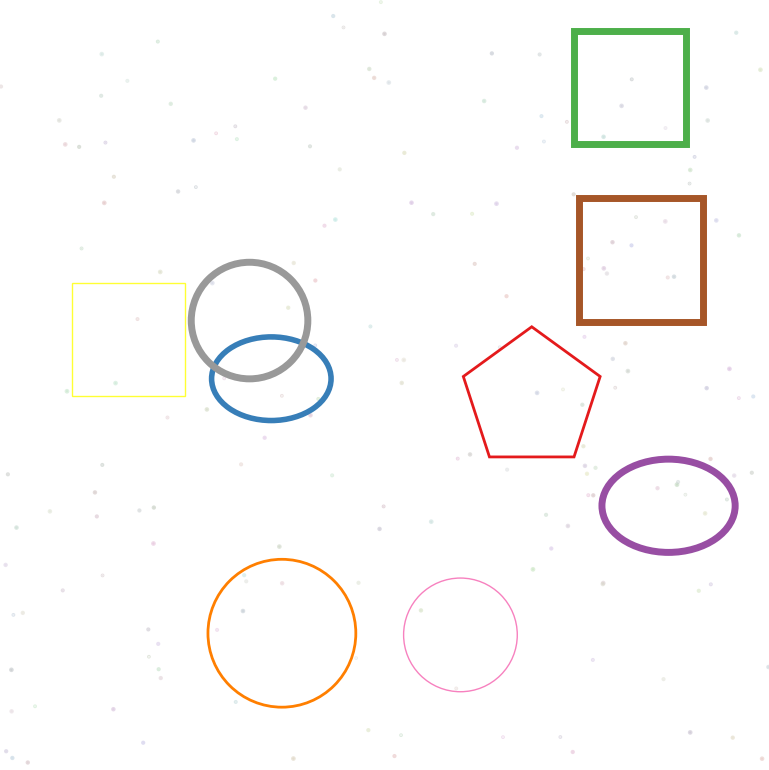[{"shape": "pentagon", "thickness": 1, "radius": 0.47, "center": [0.691, 0.482]}, {"shape": "oval", "thickness": 2, "radius": 0.39, "center": [0.352, 0.508]}, {"shape": "square", "thickness": 2.5, "radius": 0.37, "center": [0.818, 0.886]}, {"shape": "oval", "thickness": 2.5, "radius": 0.43, "center": [0.868, 0.343]}, {"shape": "circle", "thickness": 1, "radius": 0.48, "center": [0.366, 0.178]}, {"shape": "square", "thickness": 0.5, "radius": 0.37, "center": [0.167, 0.559]}, {"shape": "square", "thickness": 2.5, "radius": 0.4, "center": [0.832, 0.662]}, {"shape": "circle", "thickness": 0.5, "radius": 0.37, "center": [0.598, 0.175]}, {"shape": "circle", "thickness": 2.5, "radius": 0.38, "center": [0.324, 0.584]}]